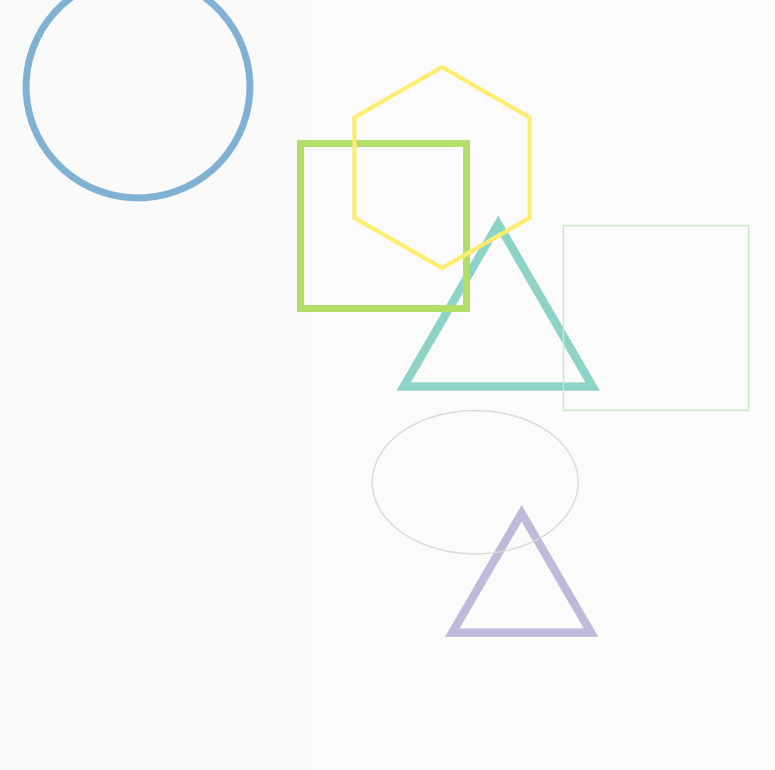[{"shape": "triangle", "thickness": 3, "radius": 0.7, "center": [0.643, 0.568]}, {"shape": "triangle", "thickness": 3, "radius": 0.52, "center": [0.673, 0.23]}, {"shape": "circle", "thickness": 2.5, "radius": 0.72, "center": [0.178, 0.887]}, {"shape": "square", "thickness": 2.5, "radius": 0.53, "center": [0.494, 0.707]}, {"shape": "oval", "thickness": 0.5, "radius": 0.66, "center": [0.613, 0.374]}, {"shape": "square", "thickness": 0.5, "radius": 0.6, "center": [0.846, 0.587]}, {"shape": "hexagon", "thickness": 1.5, "radius": 0.65, "center": [0.57, 0.782]}]